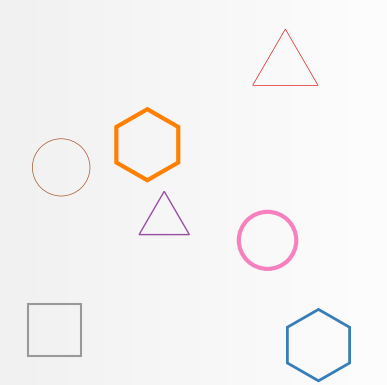[{"shape": "triangle", "thickness": 0.5, "radius": 0.49, "center": [0.736, 0.827]}, {"shape": "hexagon", "thickness": 2, "radius": 0.46, "center": [0.822, 0.104]}, {"shape": "triangle", "thickness": 1, "radius": 0.37, "center": [0.424, 0.428]}, {"shape": "hexagon", "thickness": 3, "radius": 0.46, "center": [0.38, 0.624]}, {"shape": "circle", "thickness": 0.5, "radius": 0.37, "center": [0.158, 0.565]}, {"shape": "circle", "thickness": 3, "radius": 0.37, "center": [0.69, 0.376]}, {"shape": "square", "thickness": 1.5, "radius": 0.34, "center": [0.141, 0.142]}]